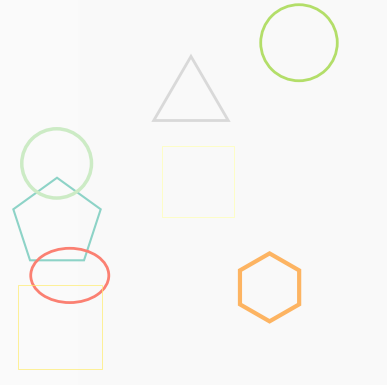[{"shape": "pentagon", "thickness": 1.5, "radius": 0.59, "center": [0.147, 0.42]}, {"shape": "square", "thickness": 0.5, "radius": 0.47, "center": [0.51, 0.529]}, {"shape": "oval", "thickness": 2, "radius": 0.5, "center": [0.18, 0.285]}, {"shape": "hexagon", "thickness": 3, "radius": 0.44, "center": [0.696, 0.254]}, {"shape": "circle", "thickness": 2, "radius": 0.49, "center": [0.772, 0.889]}, {"shape": "triangle", "thickness": 2, "radius": 0.55, "center": [0.493, 0.743]}, {"shape": "circle", "thickness": 2.5, "radius": 0.45, "center": [0.146, 0.576]}, {"shape": "square", "thickness": 0.5, "radius": 0.55, "center": [0.155, 0.151]}]